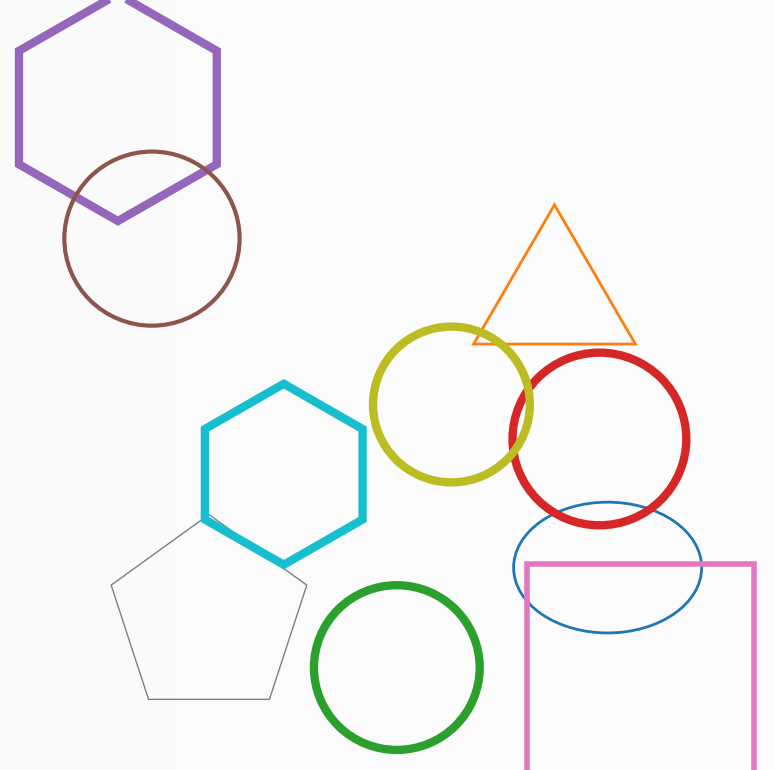[{"shape": "oval", "thickness": 1, "radius": 0.61, "center": [0.784, 0.263]}, {"shape": "triangle", "thickness": 1, "radius": 0.6, "center": [0.715, 0.613]}, {"shape": "circle", "thickness": 3, "radius": 0.53, "center": [0.512, 0.133]}, {"shape": "circle", "thickness": 3, "radius": 0.56, "center": [0.773, 0.43]}, {"shape": "hexagon", "thickness": 3, "radius": 0.74, "center": [0.152, 0.86]}, {"shape": "circle", "thickness": 1.5, "radius": 0.57, "center": [0.196, 0.69]}, {"shape": "square", "thickness": 2, "radius": 0.73, "center": [0.826, 0.122]}, {"shape": "pentagon", "thickness": 0.5, "radius": 0.66, "center": [0.27, 0.199]}, {"shape": "circle", "thickness": 3, "radius": 0.51, "center": [0.582, 0.475]}, {"shape": "hexagon", "thickness": 3, "radius": 0.59, "center": [0.366, 0.384]}]